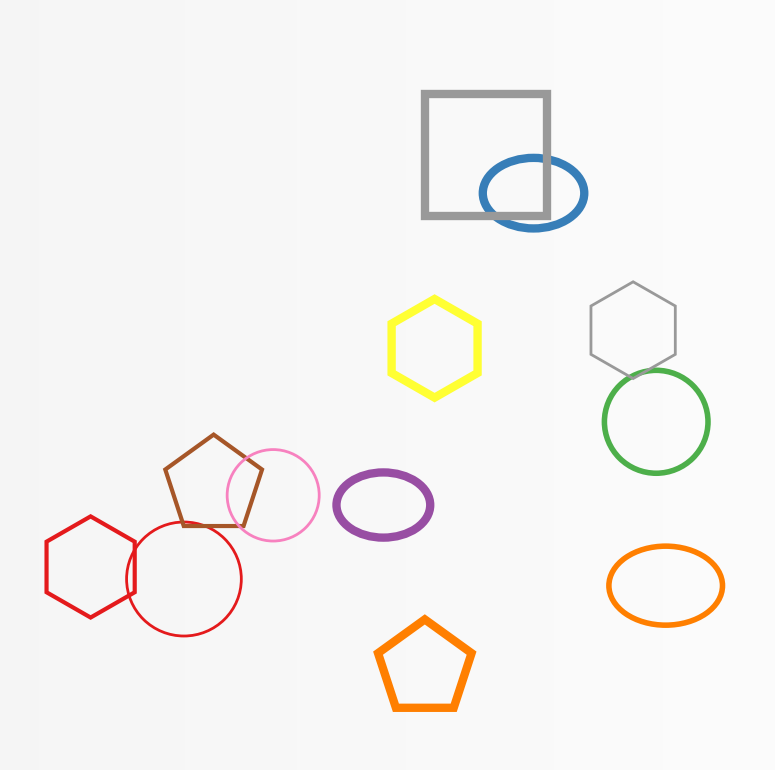[{"shape": "hexagon", "thickness": 1.5, "radius": 0.33, "center": [0.117, 0.264]}, {"shape": "circle", "thickness": 1, "radius": 0.37, "center": [0.237, 0.248]}, {"shape": "oval", "thickness": 3, "radius": 0.33, "center": [0.688, 0.749]}, {"shape": "circle", "thickness": 2, "radius": 0.33, "center": [0.847, 0.452]}, {"shape": "oval", "thickness": 3, "radius": 0.3, "center": [0.495, 0.344]}, {"shape": "pentagon", "thickness": 3, "radius": 0.32, "center": [0.548, 0.132]}, {"shape": "oval", "thickness": 2, "radius": 0.37, "center": [0.859, 0.239]}, {"shape": "hexagon", "thickness": 3, "radius": 0.32, "center": [0.561, 0.548]}, {"shape": "pentagon", "thickness": 1.5, "radius": 0.33, "center": [0.276, 0.37]}, {"shape": "circle", "thickness": 1, "radius": 0.3, "center": [0.352, 0.357]}, {"shape": "square", "thickness": 3, "radius": 0.4, "center": [0.627, 0.798]}, {"shape": "hexagon", "thickness": 1, "radius": 0.31, "center": [0.817, 0.571]}]